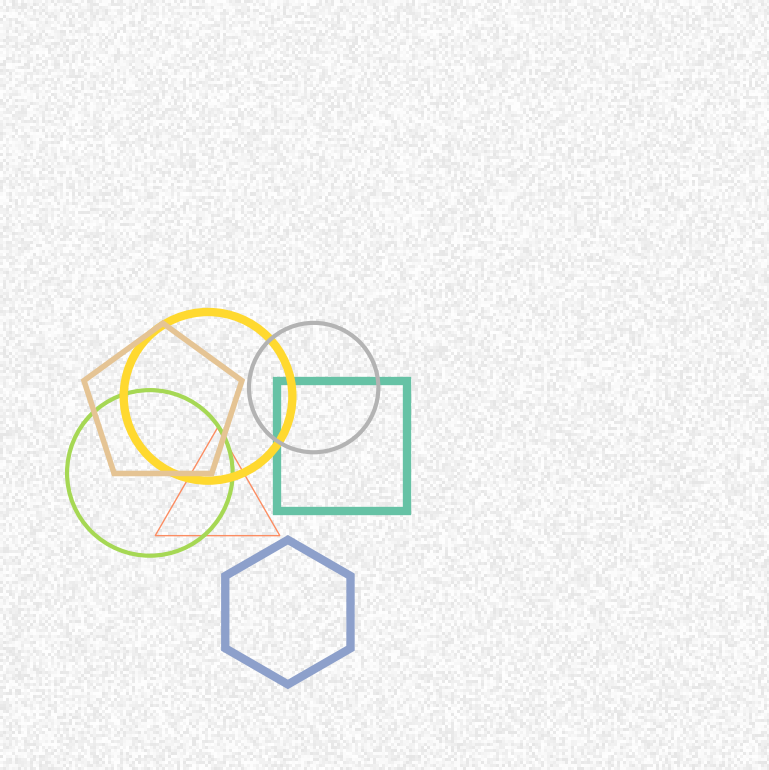[{"shape": "square", "thickness": 3, "radius": 0.42, "center": [0.444, 0.421]}, {"shape": "triangle", "thickness": 0.5, "radius": 0.47, "center": [0.283, 0.351]}, {"shape": "hexagon", "thickness": 3, "radius": 0.47, "center": [0.374, 0.205]}, {"shape": "circle", "thickness": 1.5, "radius": 0.54, "center": [0.195, 0.386]}, {"shape": "circle", "thickness": 3, "radius": 0.55, "center": [0.27, 0.485]}, {"shape": "pentagon", "thickness": 2, "radius": 0.54, "center": [0.212, 0.472]}, {"shape": "circle", "thickness": 1.5, "radius": 0.42, "center": [0.407, 0.497]}]